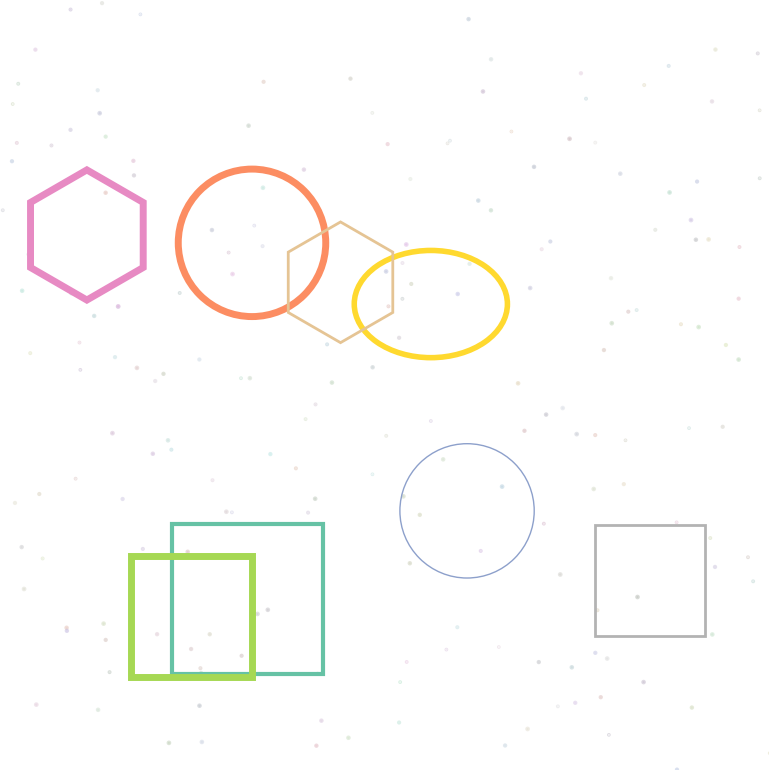[{"shape": "square", "thickness": 1.5, "radius": 0.49, "center": [0.322, 0.222]}, {"shape": "circle", "thickness": 2.5, "radius": 0.48, "center": [0.327, 0.685]}, {"shape": "circle", "thickness": 0.5, "radius": 0.44, "center": [0.607, 0.337]}, {"shape": "hexagon", "thickness": 2.5, "radius": 0.42, "center": [0.113, 0.695]}, {"shape": "square", "thickness": 2.5, "radius": 0.39, "center": [0.248, 0.199]}, {"shape": "oval", "thickness": 2, "radius": 0.5, "center": [0.56, 0.605]}, {"shape": "hexagon", "thickness": 1, "radius": 0.39, "center": [0.442, 0.633]}, {"shape": "square", "thickness": 1, "radius": 0.36, "center": [0.844, 0.246]}]